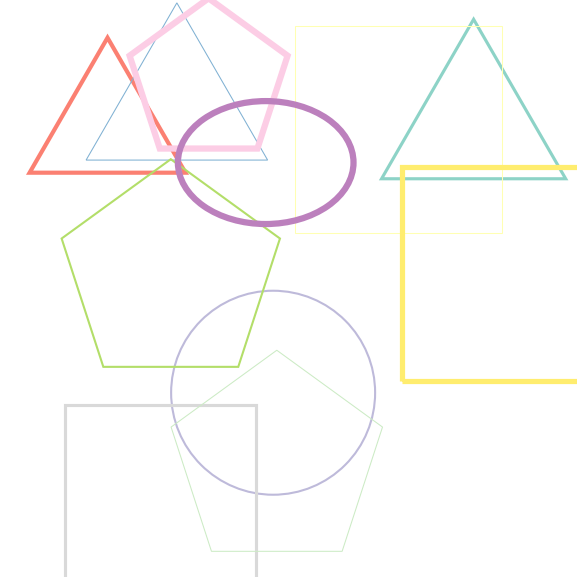[{"shape": "triangle", "thickness": 1.5, "radius": 0.92, "center": [0.82, 0.782]}, {"shape": "square", "thickness": 0.5, "radius": 0.9, "center": [0.69, 0.776]}, {"shape": "circle", "thickness": 1, "radius": 0.88, "center": [0.473, 0.319]}, {"shape": "triangle", "thickness": 2, "radius": 0.78, "center": [0.186, 0.778]}, {"shape": "triangle", "thickness": 0.5, "radius": 0.91, "center": [0.306, 0.813]}, {"shape": "pentagon", "thickness": 1, "radius": 0.99, "center": [0.296, 0.525]}, {"shape": "pentagon", "thickness": 3, "radius": 0.72, "center": [0.361, 0.858]}, {"shape": "square", "thickness": 1.5, "radius": 0.83, "center": [0.278, 0.133]}, {"shape": "oval", "thickness": 3, "radius": 0.76, "center": [0.46, 0.718]}, {"shape": "pentagon", "thickness": 0.5, "radius": 0.96, "center": [0.479, 0.2]}, {"shape": "square", "thickness": 2.5, "radius": 0.93, "center": [0.881, 0.525]}]